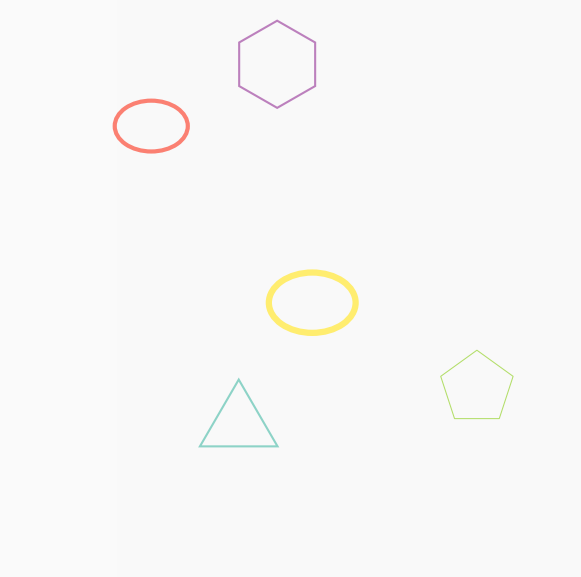[{"shape": "triangle", "thickness": 1, "radius": 0.39, "center": [0.411, 0.265]}, {"shape": "oval", "thickness": 2, "radius": 0.31, "center": [0.26, 0.781]}, {"shape": "pentagon", "thickness": 0.5, "radius": 0.33, "center": [0.82, 0.327]}, {"shape": "hexagon", "thickness": 1, "radius": 0.38, "center": [0.477, 0.888]}, {"shape": "oval", "thickness": 3, "radius": 0.37, "center": [0.537, 0.475]}]